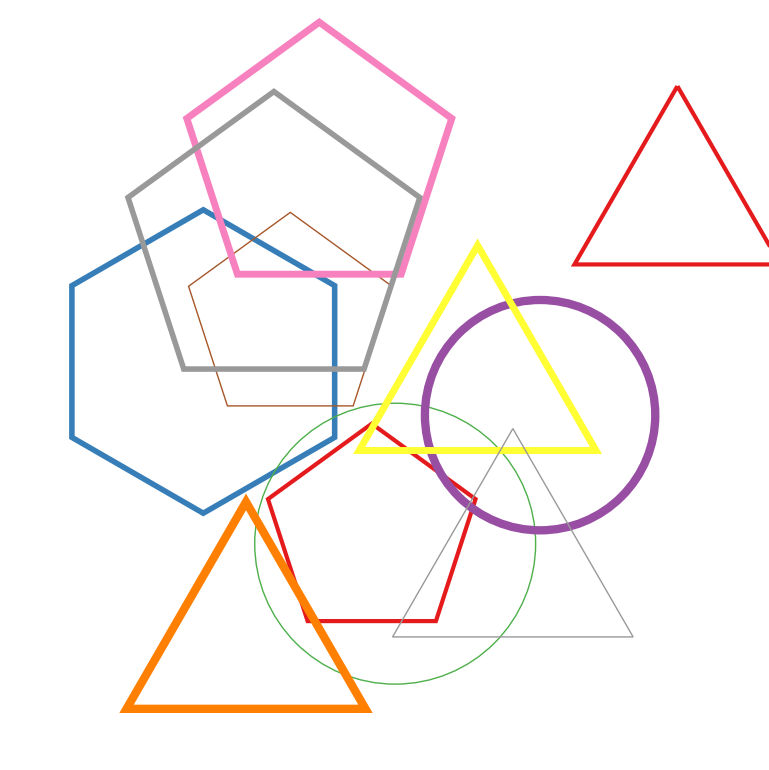[{"shape": "triangle", "thickness": 1.5, "radius": 0.77, "center": [0.88, 0.734]}, {"shape": "pentagon", "thickness": 1.5, "radius": 0.71, "center": [0.483, 0.308]}, {"shape": "hexagon", "thickness": 2, "radius": 0.99, "center": [0.264, 0.531]}, {"shape": "circle", "thickness": 0.5, "radius": 0.91, "center": [0.513, 0.294]}, {"shape": "circle", "thickness": 3, "radius": 0.75, "center": [0.701, 0.461]}, {"shape": "triangle", "thickness": 3, "radius": 0.9, "center": [0.319, 0.169]}, {"shape": "triangle", "thickness": 2.5, "radius": 0.89, "center": [0.62, 0.504]}, {"shape": "pentagon", "thickness": 0.5, "radius": 0.69, "center": [0.377, 0.585]}, {"shape": "pentagon", "thickness": 2.5, "radius": 0.9, "center": [0.415, 0.79]}, {"shape": "pentagon", "thickness": 2, "radius": 1.0, "center": [0.356, 0.682]}, {"shape": "triangle", "thickness": 0.5, "radius": 0.9, "center": [0.666, 0.263]}]